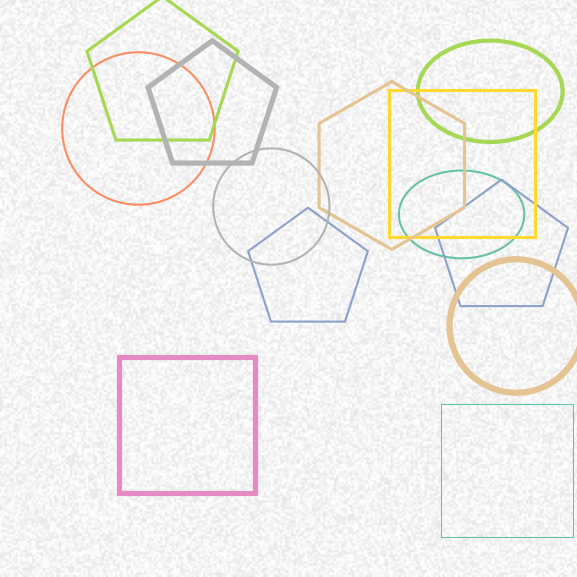[{"shape": "square", "thickness": 0.5, "radius": 0.57, "center": [0.878, 0.185]}, {"shape": "oval", "thickness": 1, "radius": 0.54, "center": [0.799, 0.628]}, {"shape": "circle", "thickness": 1, "radius": 0.66, "center": [0.24, 0.777]}, {"shape": "pentagon", "thickness": 1, "radius": 0.55, "center": [0.533, 0.53]}, {"shape": "pentagon", "thickness": 1, "radius": 0.61, "center": [0.868, 0.567]}, {"shape": "square", "thickness": 2.5, "radius": 0.59, "center": [0.324, 0.263]}, {"shape": "oval", "thickness": 2, "radius": 0.63, "center": [0.849, 0.841]}, {"shape": "pentagon", "thickness": 1.5, "radius": 0.69, "center": [0.281, 0.868]}, {"shape": "square", "thickness": 1.5, "radius": 0.63, "center": [0.8, 0.716]}, {"shape": "circle", "thickness": 3, "radius": 0.58, "center": [0.894, 0.435]}, {"shape": "hexagon", "thickness": 1.5, "radius": 0.73, "center": [0.678, 0.713]}, {"shape": "pentagon", "thickness": 2.5, "radius": 0.59, "center": [0.368, 0.812]}, {"shape": "circle", "thickness": 1, "radius": 0.5, "center": [0.47, 0.642]}]